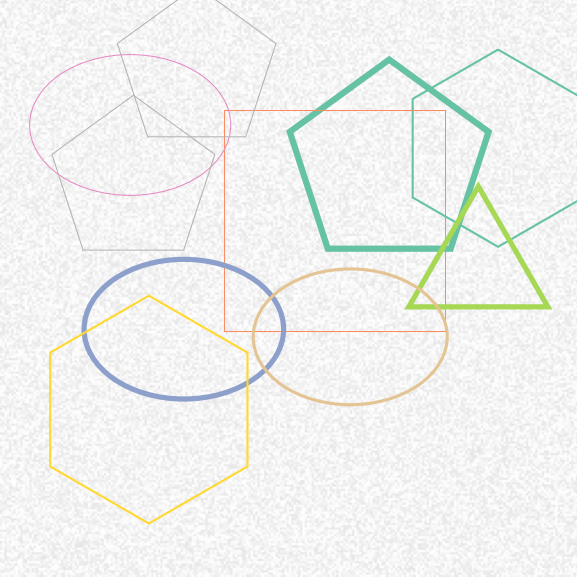[{"shape": "pentagon", "thickness": 3, "radius": 0.9, "center": [0.674, 0.715]}, {"shape": "hexagon", "thickness": 1, "radius": 0.85, "center": [0.862, 0.743]}, {"shape": "square", "thickness": 0.5, "radius": 0.96, "center": [0.579, 0.617]}, {"shape": "oval", "thickness": 2.5, "radius": 0.86, "center": [0.318, 0.429]}, {"shape": "oval", "thickness": 0.5, "radius": 0.87, "center": [0.225, 0.783]}, {"shape": "triangle", "thickness": 2.5, "radius": 0.7, "center": [0.828, 0.537]}, {"shape": "hexagon", "thickness": 1, "radius": 0.99, "center": [0.258, 0.29]}, {"shape": "oval", "thickness": 1.5, "radius": 0.84, "center": [0.606, 0.416]}, {"shape": "pentagon", "thickness": 0.5, "radius": 0.74, "center": [0.231, 0.686]}, {"shape": "pentagon", "thickness": 0.5, "radius": 0.72, "center": [0.341, 0.879]}]